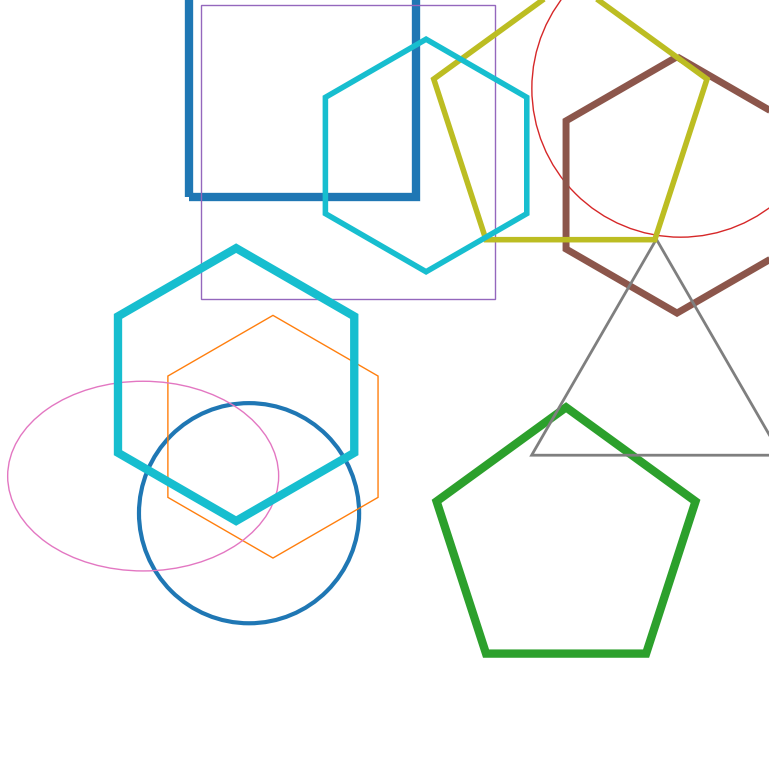[{"shape": "square", "thickness": 3, "radius": 0.74, "center": [0.393, 0.892]}, {"shape": "circle", "thickness": 1.5, "radius": 0.71, "center": [0.323, 0.334]}, {"shape": "hexagon", "thickness": 0.5, "radius": 0.79, "center": [0.354, 0.433]}, {"shape": "pentagon", "thickness": 3, "radius": 0.88, "center": [0.735, 0.294]}, {"shape": "circle", "thickness": 0.5, "radius": 0.97, "center": [0.884, 0.885]}, {"shape": "square", "thickness": 0.5, "radius": 0.95, "center": [0.452, 0.803]}, {"shape": "hexagon", "thickness": 2.5, "radius": 0.83, "center": [0.879, 0.76]}, {"shape": "oval", "thickness": 0.5, "radius": 0.88, "center": [0.186, 0.382]}, {"shape": "triangle", "thickness": 1, "radius": 0.94, "center": [0.852, 0.502]}, {"shape": "pentagon", "thickness": 2, "radius": 0.93, "center": [0.741, 0.84]}, {"shape": "hexagon", "thickness": 3, "radius": 0.89, "center": [0.307, 0.501]}, {"shape": "hexagon", "thickness": 2, "radius": 0.76, "center": [0.553, 0.798]}]